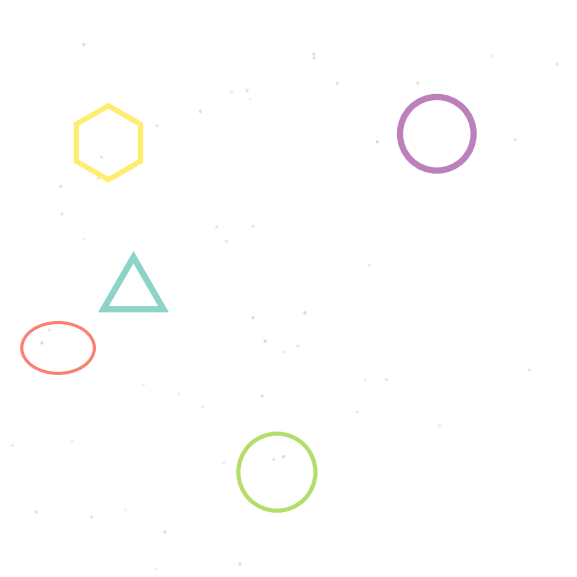[{"shape": "triangle", "thickness": 3, "radius": 0.3, "center": [0.231, 0.494]}, {"shape": "oval", "thickness": 1.5, "radius": 0.31, "center": [0.101, 0.397]}, {"shape": "circle", "thickness": 2, "radius": 0.33, "center": [0.479, 0.182]}, {"shape": "circle", "thickness": 3, "radius": 0.32, "center": [0.756, 0.768]}, {"shape": "hexagon", "thickness": 2.5, "radius": 0.32, "center": [0.188, 0.752]}]